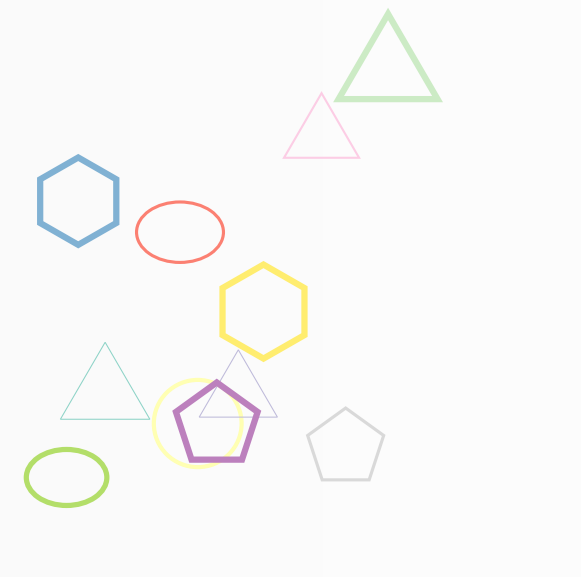[{"shape": "triangle", "thickness": 0.5, "radius": 0.44, "center": [0.181, 0.318]}, {"shape": "circle", "thickness": 2, "radius": 0.38, "center": [0.34, 0.266]}, {"shape": "triangle", "thickness": 0.5, "radius": 0.39, "center": [0.41, 0.316]}, {"shape": "oval", "thickness": 1.5, "radius": 0.37, "center": [0.31, 0.597]}, {"shape": "hexagon", "thickness": 3, "radius": 0.38, "center": [0.135, 0.651]}, {"shape": "oval", "thickness": 2.5, "radius": 0.35, "center": [0.115, 0.172]}, {"shape": "triangle", "thickness": 1, "radius": 0.37, "center": [0.553, 0.763]}, {"shape": "pentagon", "thickness": 1.5, "radius": 0.34, "center": [0.595, 0.224]}, {"shape": "pentagon", "thickness": 3, "radius": 0.37, "center": [0.373, 0.263]}, {"shape": "triangle", "thickness": 3, "radius": 0.49, "center": [0.668, 0.877]}, {"shape": "hexagon", "thickness": 3, "radius": 0.41, "center": [0.453, 0.46]}]